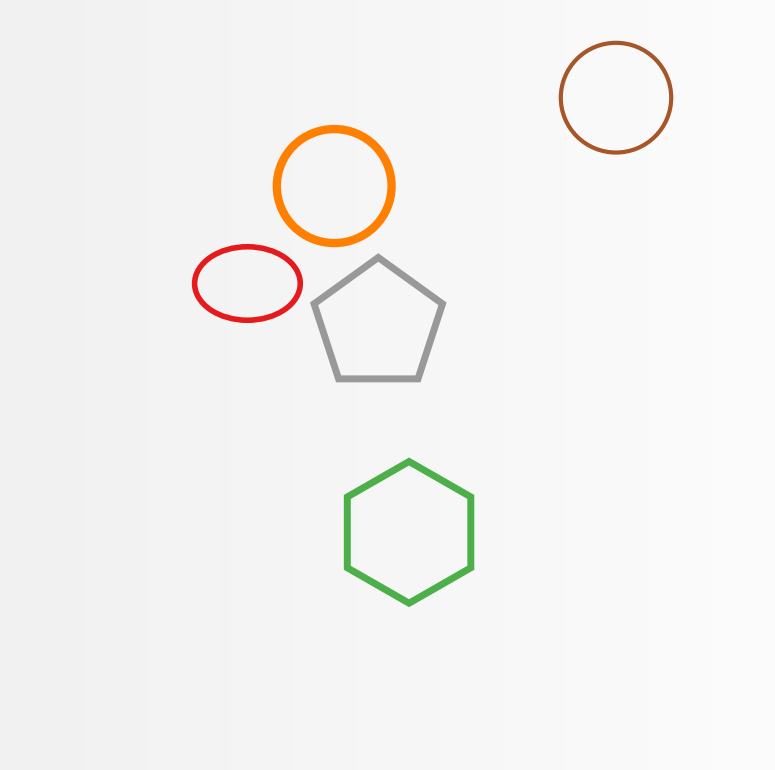[{"shape": "oval", "thickness": 2, "radius": 0.34, "center": [0.319, 0.632]}, {"shape": "hexagon", "thickness": 2.5, "radius": 0.46, "center": [0.528, 0.309]}, {"shape": "circle", "thickness": 3, "radius": 0.37, "center": [0.431, 0.758]}, {"shape": "circle", "thickness": 1.5, "radius": 0.36, "center": [0.795, 0.873]}, {"shape": "pentagon", "thickness": 2.5, "radius": 0.44, "center": [0.488, 0.578]}]